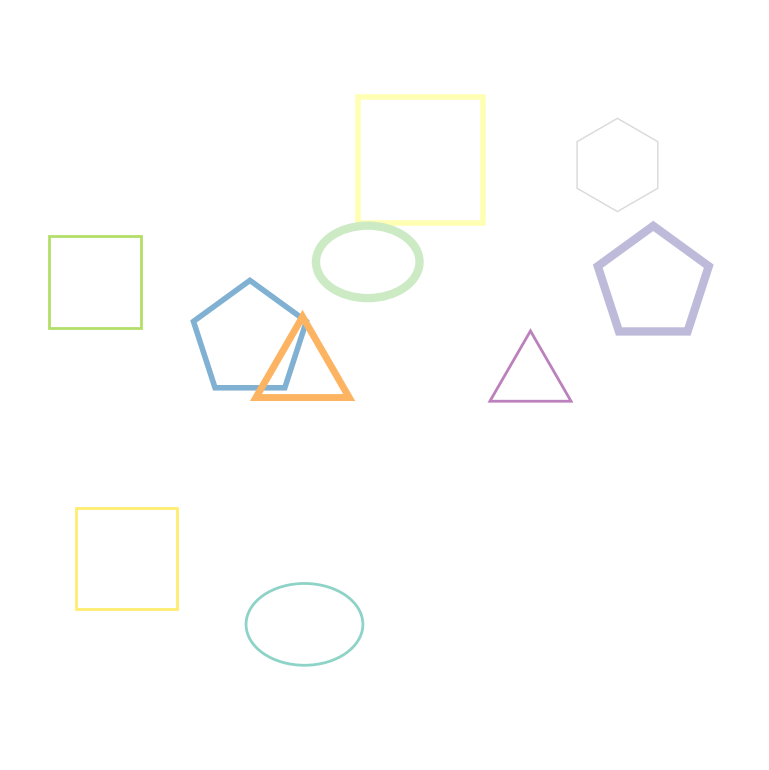[{"shape": "oval", "thickness": 1, "radius": 0.38, "center": [0.395, 0.189]}, {"shape": "square", "thickness": 2, "radius": 0.41, "center": [0.546, 0.792]}, {"shape": "pentagon", "thickness": 3, "radius": 0.38, "center": [0.848, 0.631]}, {"shape": "pentagon", "thickness": 2, "radius": 0.39, "center": [0.325, 0.559]}, {"shape": "triangle", "thickness": 2.5, "radius": 0.35, "center": [0.393, 0.519]}, {"shape": "square", "thickness": 1, "radius": 0.3, "center": [0.124, 0.634]}, {"shape": "hexagon", "thickness": 0.5, "radius": 0.3, "center": [0.802, 0.786]}, {"shape": "triangle", "thickness": 1, "radius": 0.3, "center": [0.689, 0.509]}, {"shape": "oval", "thickness": 3, "radius": 0.34, "center": [0.478, 0.66]}, {"shape": "square", "thickness": 1, "radius": 0.33, "center": [0.164, 0.275]}]